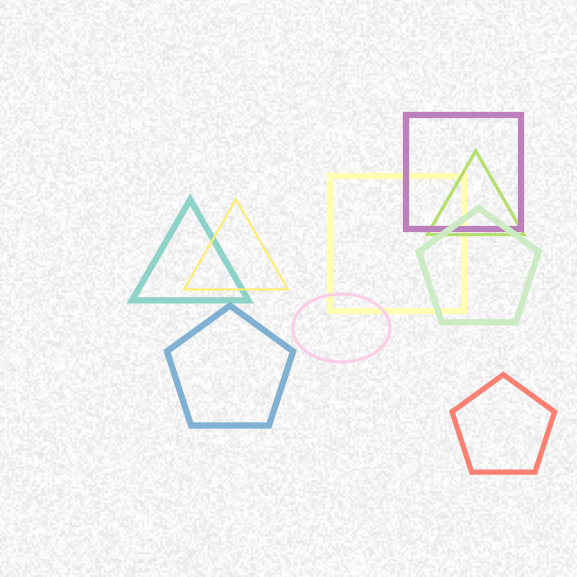[{"shape": "triangle", "thickness": 3, "radius": 0.58, "center": [0.329, 0.537]}, {"shape": "square", "thickness": 3, "radius": 0.58, "center": [0.687, 0.578]}, {"shape": "pentagon", "thickness": 2.5, "radius": 0.47, "center": [0.872, 0.257]}, {"shape": "pentagon", "thickness": 3, "radius": 0.57, "center": [0.398, 0.355]}, {"shape": "triangle", "thickness": 1.5, "radius": 0.48, "center": [0.824, 0.641]}, {"shape": "oval", "thickness": 1.5, "radius": 0.42, "center": [0.591, 0.431]}, {"shape": "square", "thickness": 3, "radius": 0.5, "center": [0.803, 0.701]}, {"shape": "pentagon", "thickness": 3, "radius": 0.55, "center": [0.829, 0.53]}, {"shape": "triangle", "thickness": 1, "radius": 0.52, "center": [0.409, 0.55]}]